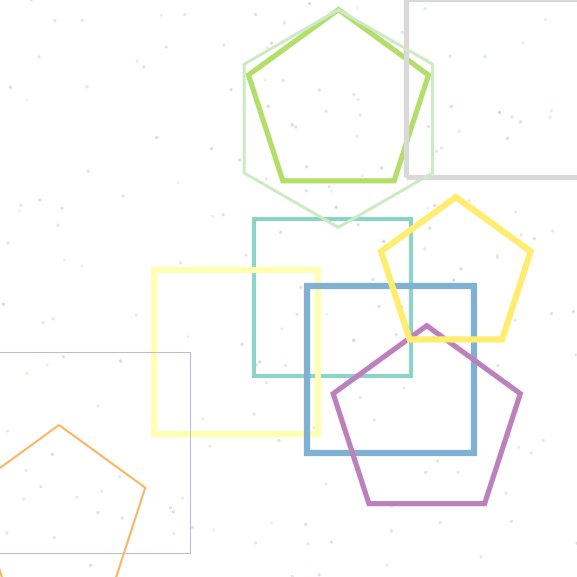[{"shape": "square", "thickness": 2, "radius": 0.68, "center": [0.575, 0.484]}, {"shape": "square", "thickness": 3, "radius": 0.71, "center": [0.409, 0.39]}, {"shape": "square", "thickness": 0.5, "radius": 0.87, "center": [0.156, 0.215]}, {"shape": "square", "thickness": 3, "radius": 0.72, "center": [0.676, 0.359]}, {"shape": "pentagon", "thickness": 1, "radius": 0.78, "center": [0.102, 0.106]}, {"shape": "pentagon", "thickness": 2.5, "radius": 0.82, "center": [0.586, 0.819]}, {"shape": "square", "thickness": 2.5, "radius": 0.77, "center": [0.856, 0.846]}, {"shape": "pentagon", "thickness": 2.5, "radius": 0.85, "center": [0.739, 0.265]}, {"shape": "hexagon", "thickness": 1.5, "radius": 0.94, "center": [0.586, 0.794]}, {"shape": "pentagon", "thickness": 3, "radius": 0.68, "center": [0.789, 0.522]}]